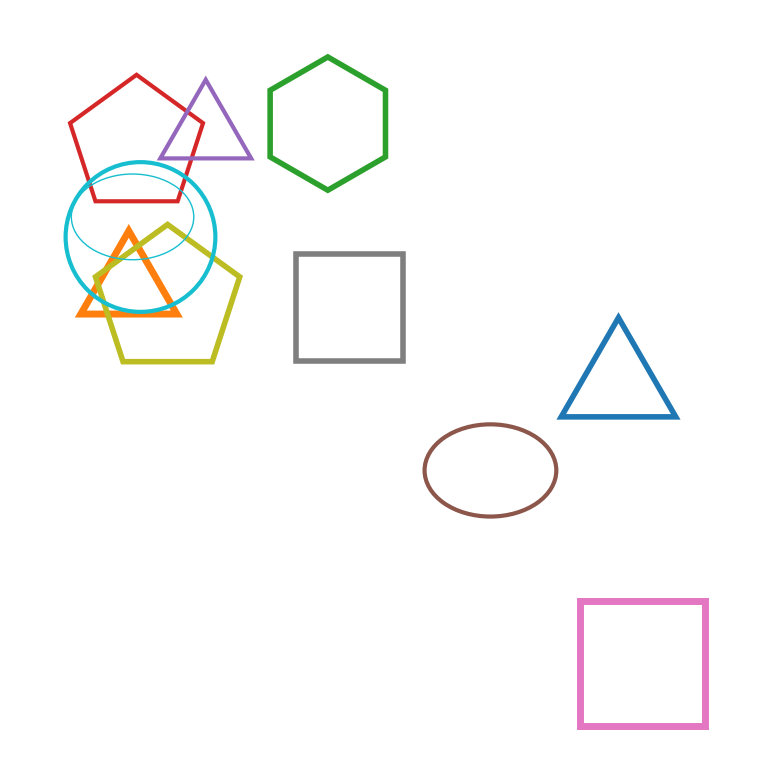[{"shape": "triangle", "thickness": 2, "radius": 0.43, "center": [0.803, 0.502]}, {"shape": "triangle", "thickness": 2.5, "radius": 0.36, "center": [0.167, 0.628]}, {"shape": "hexagon", "thickness": 2, "radius": 0.43, "center": [0.426, 0.839]}, {"shape": "pentagon", "thickness": 1.5, "radius": 0.45, "center": [0.177, 0.812]}, {"shape": "triangle", "thickness": 1.5, "radius": 0.34, "center": [0.267, 0.828]}, {"shape": "oval", "thickness": 1.5, "radius": 0.43, "center": [0.637, 0.389]}, {"shape": "square", "thickness": 2.5, "radius": 0.4, "center": [0.835, 0.138]}, {"shape": "square", "thickness": 2, "radius": 0.35, "center": [0.454, 0.601]}, {"shape": "pentagon", "thickness": 2, "radius": 0.49, "center": [0.218, 0.61]}, {"shape": "oval", "thickness": 0.5, "radius": 0.4, "center": [0.172, 0.718]}, {"shape": "circle", "thickness": 1.5, "radius": 0.49, "center": [0.182, 0.692]}]